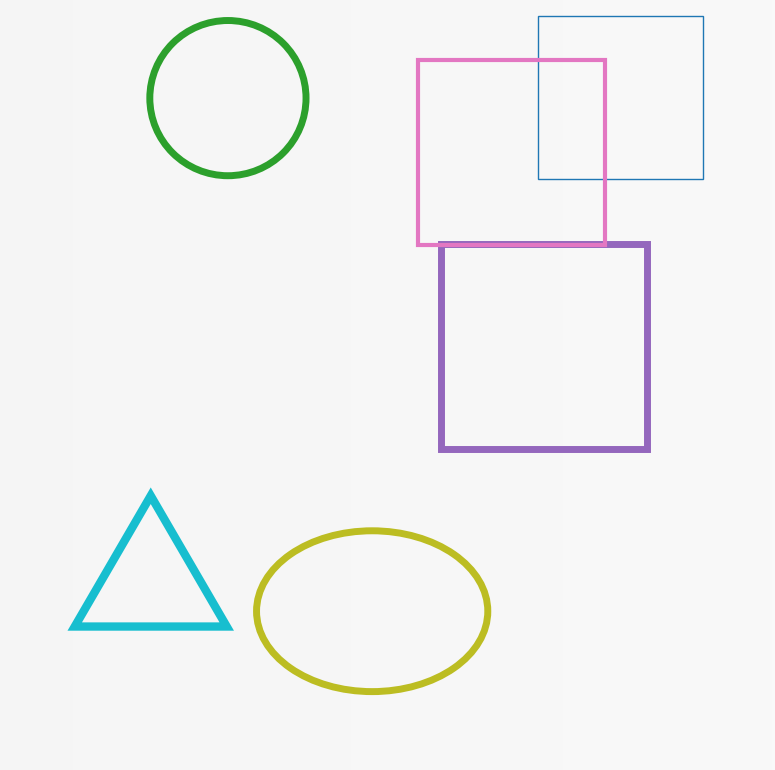[{"shape": "square", "thickness": 0.5, "radius": 0.53, "center": [0.801, 0.873]}, {"shape": "circle", "thickness": 2.5, "radius": 0.5, "center": [0.294, 0.873]}, {"shape": "square", "thickness": 2.5, "radius": 0.66, "center": [0.702, 0.55]}, {"shape": "square", "thickness": 1.5, "radius": 0.6, "center": [0.66, 0.802]}, {"shape": "oval", "thickness": 2.5, "radius": 0.75, "center": [0.48, 0.206]}, {"shape": "triangle", "thickness": 3, "radius": 0.57, "center": [0.194, 0.243]}]